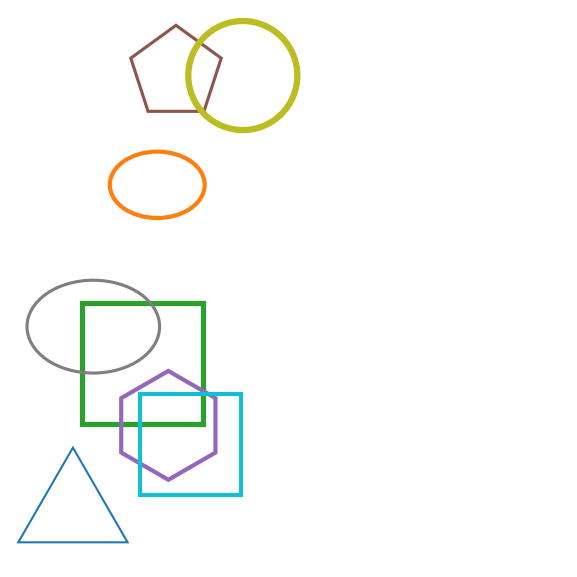[{"shape": "triangle", "thickness": 1, "radius": 0.55, "center": [0.126, 0.115]}, {"shape": "oval", "thickness": 2, "radius": 0.41, "center": [0.272, 0.679]}, {"shape": "square", "thickness": 2.5, "radius": 0.52, "center": [0.248, 0.369]}, {"shape": "hexagon", "thickness": 2, "radius": 0.47, "center": [0.292, 0.263]}, {"shape": "pentagon", "thickness": 1.5, "radius": 0.41, "center": [0.305, 0.873]}, {"shape": "oval", "thickness": 1.5, "radius": 0.57, "center": [0.162, 0.434]}, {"shape": "circle", "thickness": 3, "radius": 0.47, "center": [0.42, 0.868]}, {"shape": "square", "thickness": 2, "radius": 0.44, "center": [0.33, 0.229]}]